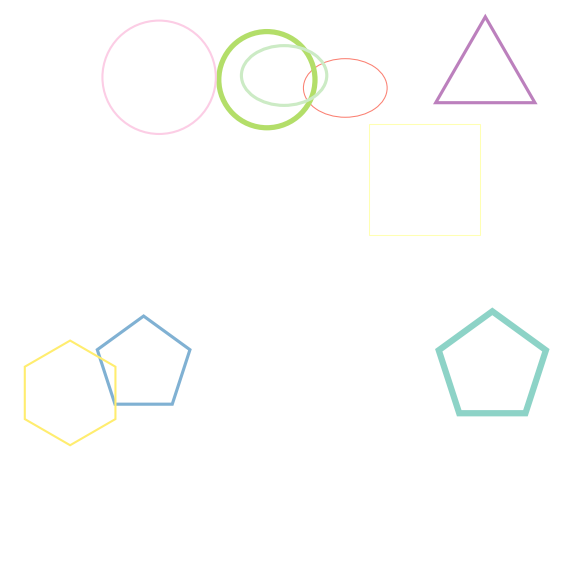[{"shape": "pentagon", "thickness": 3, "radius": 0.49, "center": [0.853, 0.362]}, {"shape": "square", "thickness": 0.5, "radius": 0.48, "center": [0.735, 0.689]}, {"shape": "oval", "thickness": 0.5, "radius": 0.36, "center": [0.598, 0.847]}, {"shape": "pentagon", "thickness": 1.5, "radius": 0.42, "center": [0.249, 0.367]}, {"shape": "circle", "thickness": 2.5, "radius": 0.42, "center": [0.462, 0.861]}, {"shape": "circle", "thickness": 1, "radius": 0.49, "center": [0.276, 0.865]}, {"shape": "triangle", "thickness": 1.5, "radius": 0.5, "center": [0.84, 0.871]}, {"shape": "oval", "thickness": 1.5, "radius": 0.37, "center": [0.492, 0.868]}, {"shape": "hexagon", "thickness": 1, "radius": 0.45, "center": [0.121, 0.319]}]